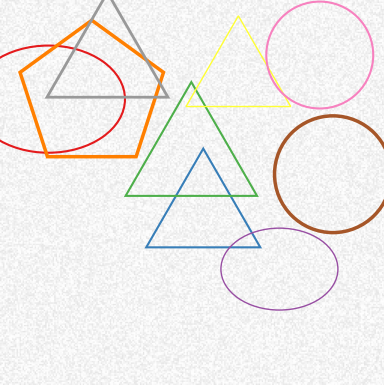[{"shape": "oval", "thickness": 1.5, "radius": 0.99, "center": [0.126, 0.742]}, {"shape": "triangle", "thickness": 1.5, "radius": 0.85, "center": [0.528, 0.443]}, {"shape": "triangle", "thickness": 1.5, "radius": 0.99, "center": [0.497, 0.59]}, {"shape": "oval", "thickness": 1, "radius": 0.76, "center": [0.726, 0.301]}, {"shape": "pentagon", "thickness": 2.5, "radius": 0.98, "center": [0.238, 0.751]}, {"shape": "triangle", "thickness": 1, "radius": 0.78, "center": [0.619, 0.802]}, {"shape": "circle", "thickness": 2.5, "radius": 0.76, "center": [0.865, 0.547]}, {"shape": "circle", "thickness": 1.5, "radius": 0.69, "center": [0.831, 0.857]}, {"shape": "triangle", "thickness": 2, "radius": 0.91, "center": [0.279, 0.838]}]